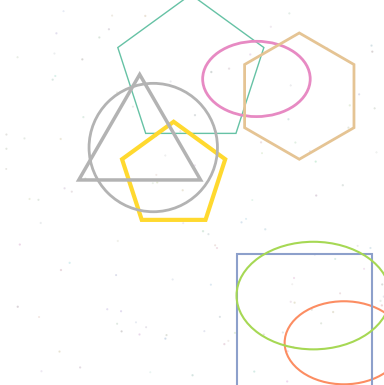[{"shape": "pentagon", "thickness": 1, "radius": 1.0, "center": [0.496, 0.815]}, {"shape": "oval", "thickness": 1.5, "radius": 0.77, "center": [0.893, 0.11]}, {"shape": "square", "thickness": 1.5, "radius": 0.88, "center": [0.791, 0.166]}, {"shape": "oval", "thickness": 2, "radius": 0.7, "center": [0.666, 0.795]}, {"shape": "oval", "thickness": 1.5, "radius": 1.0, "center": [0.814, 0.232]}, {"shape": "pentagon", "thickness": 3, "radius": 0.7, "center": [0.451, 0.543]}, {"shape": "hexagon", "thickness": 2, "radius": 0.82, "center": [0.777, 0.75]}, {"shape": "circle", "thickness": 2, "radius": 0.83, "center": [0.398, 0.617]}, {"shape": "triangle", "thickness": 2.5, "radius": 0.91, "center": [0.363, 0.624]}]